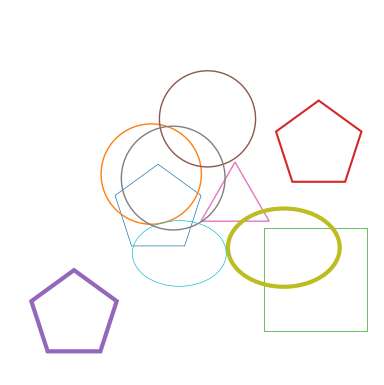[{"shape": "pentagon", "thickness": 0.5, "radius": 0.59, "center": [0.411, 0.456]}, {"shape": "circle", "thickness": 1, "radius": 0.65, "center": [0.393, 0.548]}, {"shape": "square", "thickness": 0.5, "radius": 0.67, "center": [0.819, 0.274]}, {"shape": "pentagon", "thickness": 1.5, "radius": 0.58, "center": [0.828, 0.622]}, {"shape": "pentagon", "thickness": 3, "radius": 0.58, "center": [0.192, 0.182]}, {"shape": "circle", "thickness": 1, "radius": 0.62, "center": [0.539, 0.691]}, {"shape": "triangle", "thickness": 1, "radius": 0.51, "center": [0.611, 0.477]}, {"shape": "circle", "thickness": 1, "radius": 0.67, "center": [0.45, 0.537]}, {"shape": "oval", "thickness": 3, "radius": 0.73, "center": [0.737, 0.357]}, {"shape": "oval", "thickness": 0.5, "radius": 0.61, "center": [0.466, 0.342]}]